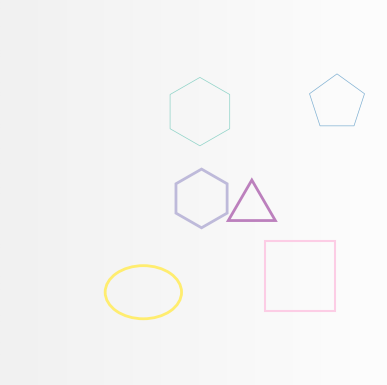[{"shape": "hexagon", "thickness": 0.5, "radius": 0.44, "center": [0.516, 0.71]}, {"shape": "hexagon", "thickness": 2, "radius": 0.38, "center": [0.52, 0.485]}, {"shape": "pentagon", "thickness": 0.5, "radius": 0.37, "center": [0.87, 0.733]}, {"shape": "square", "thickness": 1.5, "radius": 0.45, "center": [0.774, 0.283]}, {"shape": "triangle", "thickness": 2, "radius": 0.35, "center": [0.65, 0.462]}, {"shape": "oval", "thickness": 2, "radius": 0.49, "center": [0.37, 0.241]}]